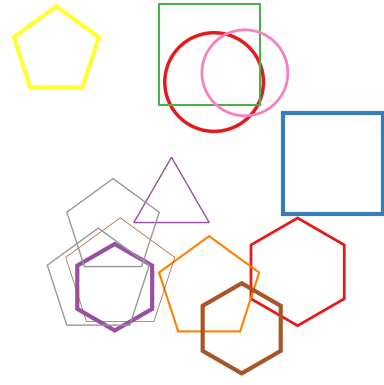[{"shape": "circle", "thickness": 2.5, "radius": 0.64, "center": [0.556, 0.787]}, {"shape": "hexagon", "thickness": 2, "radius": 0.7, "center": [0.773, 0.294]}, {"shape": "square", "thickness": 3, "radius": 0.65, "center": [0.865, 0.575]}, {"shape": "square", "thickness": 1.5, "radius": 0.65, "center": [0.544, 0.858]}, {"shape": "triangle", "thickness": 1, "radius": 0.57, "center": [0.445, 0.478]}, {"shape": "hexagon", "thickness": 3, "radius": 0.56, "center": [0.298, 0.254]}, {"shape": "pentagon", "thickness": 1.5, "radius": 0.68, "center": [0.543, 0.25]}, {"shape": "pentagon", "thickness": 3, "radius": 0.58, "center": [0.146, 0.867]}, {"shape": "hexagon", "thickness": 3, "radius": 0.59, "center": [0.628, 0.147]}, {"shape": "pentagon", "thickness": 0.5, "radius": 0.74, "center": [0.312, 0.285]}, {"shape": "circle", "thickness": 2, "radius": 0.56, "center": [0.636, 0.811]}, {"shape": "pentagon", "thickness": 1, "radius": 0.63, "center": [0.294, 0.41]}, {"shape": "pentagon", "thickness": 1, "radius": 0.7, "center": [0.255, 0.268]}]